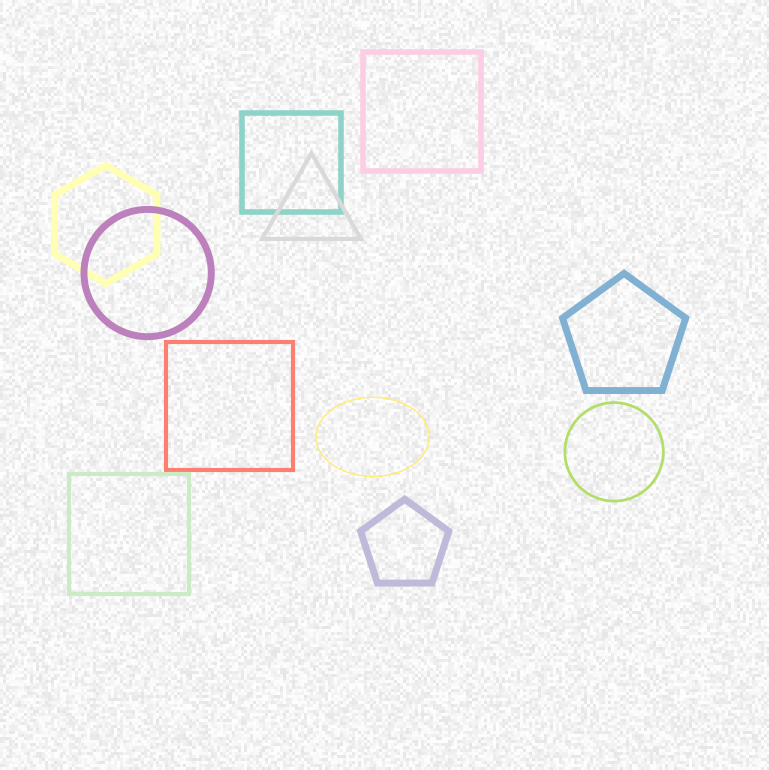[{"shape": "square", "thickness": 2, "radius": 0.32, "center": [0.379, 0.789]}, {"shape": "hexagon", "thickness": 2.5, "radius": 0.38, "center": [0.137, 0.709]}, {"shape": "pentagon", "thickness": 2.5, "radius": 0.3, "center": [0.526, 0.291]}, {"shape": "square", "thickness": 1.5, "radius": 0.42, "center": [0.298, 0.473]}, {"shape": "pentagon", "thickness": 2.5, "radius": 0.42, "center": [0.811, 0.561]}, {"shape": "circle", "thickness": 1, "radius": 0.32, "center": [0.798, 0.413]}, {"shape": "square", "thickness": 2, "radius": 0.38, "center": [0.548, 0.855]}, {"shape": "triangle", "thickness": 1.5, "radius": 0.37, "center": [0.405, 0.727]}, {"shape": "circle", "thickness": 2.5, "radius": 0.41, "center": [0.192, 0.645]}, {"shape": "square", "thickness": 1.5, "radius": 0.39, "center": [0.167, 0.306]}, {"shape": "oval", "thickness": 0.5, "radius": 0.37, "center": [0.484, 0.433]}]